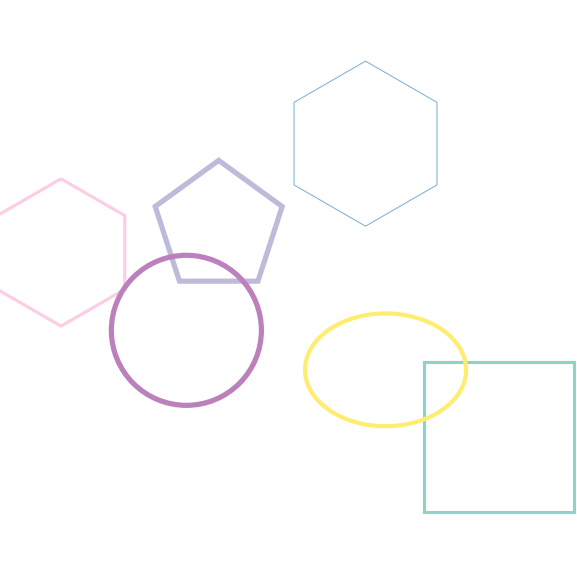[{"shape": "square", "thickness": 1.5, "radius": 0.65, "center": [0.864, 0.243]}, {"shape": "pentagon", "thickness": 2.5, "radius": 0.58, "center": [0.379, 0.606]}, {"shape": "hexagon", "thickness": 0.5, "radius": 0.71, "center": [0.633, 0.75]}, {"shape": "hexagon", "thickness": 1.5, "radius": 0.64, "center": [0.106, 0.562]}, {"shape": "circle", "thickness": 2.5, "radius": 0.65, "center": [0.323, 0.427]}, {"shape": "oval", "thickness": 2, "radius": 0.7, "center": [0.668, 0.359]}]